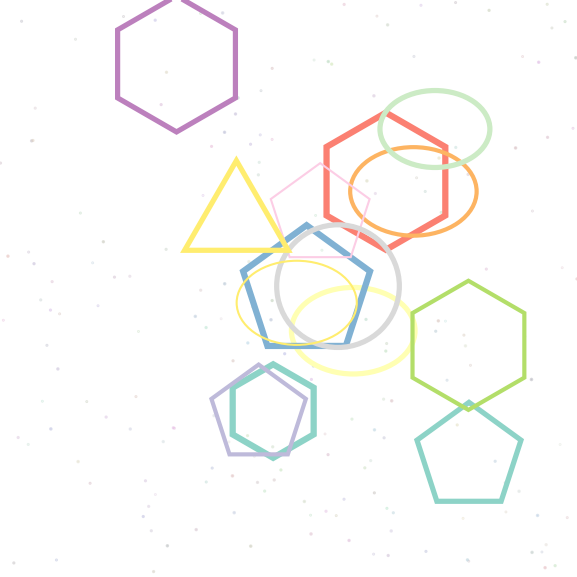[{"shape": "pentagon", "thickness": 2.5, "radius": 0.47, "center": [0.812, 0.208]}, {"shape": "hexagon", "thickness": 3, "radius": 0.4, "center": [0.473, 0.287]}, {"shape": "oval", "thickness": 2.5, "radius": 0.54, "center": [0.612, 0.426]}, {"shape": "pentagon", "thickness": 2, "radius": 0.43, "center": [0.448, 0.282]}, {"shape": "hexagon", "thickness": 3, "radius": 0.59, "center": [0.668, 0.685]}, {"shape": "pentagon", "thickness": 3, "radius": 0.58, "center": [0.531, 0.494]}, {"shape": "oval", "thickness": 2, "radius": 0.55, "center": [0.716, 0.668]}, {"shape": "hexagon", "thickness": 2, "radius": 0.56, "center": [0.811, 0.401]}, {"shape": "pentagon", "thickness": 1, "radius": 0.45, "center": [0.554, 0.627]}, {"shape": "circle", "thickness": 2.5, "radius": 0.53, "center": [0.585, 0.504]}, {"shape": "hexagon", "thickness": 2.5, "radius": 0.59, "center": [0.306, 0.888]}, {"shape": "oval", "thickness": 2.5, "radius": 0.48, "center": [0.753, 0.776]}, {"shape": "oval", "thickness": 1, "radius": 0.52, "center": [0.514, 0.475]}, {"shape": "triangle", "thickness": 2.5, "radius": 0.52, "center": [0.409, 0.618]}]